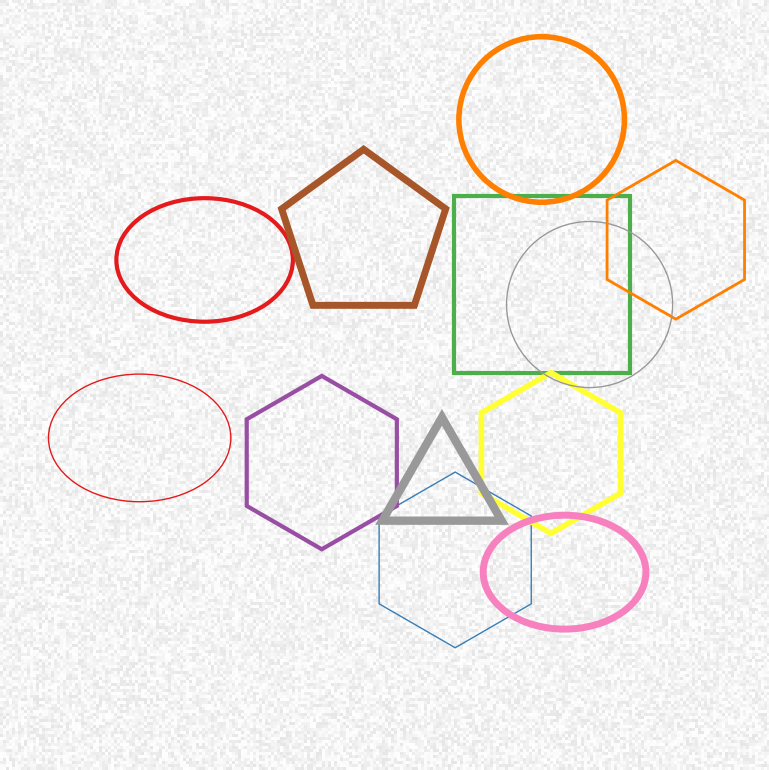[{"shape": "oval", "thickness": 1.5, "radius": 0.57, "center": [0.266, 0.662]}, {"shape": "oval", "thickness": 0.5, "radius": 0.59, "center": [0.181, 0.431]}, {"shape": "hexagon", "thickness": 0.5, "radius": 0.57, "center": [0.591, 0.273]}, {"shape": "square", "thickness": 1.5, "radius": 0.57, "center": [0.704, 0.631]}, {"shape": "hexagon", "thickness": 1.5, "radius": 0.56, "center": [0.418, 0.399]}, {"shape": "hexagon", "thickness": 1, "radius": 0.52, "center": [0.878, 0.689]}, {"shape": "circle", "thickness": 2, "radius": 0.54, "center": [0.703, 0.845]}, {"shape": "hexagon", "thickness": 2, "radius": 0.52, "center": [0.716, 0.412]}, {"shape": "pentagon", "thickness": 2.5, "radius": 0.56, "center": [0.472, 0.694]}, {"shape": "oval", "thickness": 2.5, "radius": 0.53, "center": [0.733, 0.257]}, {"shape": "triangle", "thickness": 3, "radius": 0.45, "center": [0.574, 0.369]}, {"shape": "circle", "thickness": 0.5, "radius": 0.54, "center": [0.766, 0.604]}]